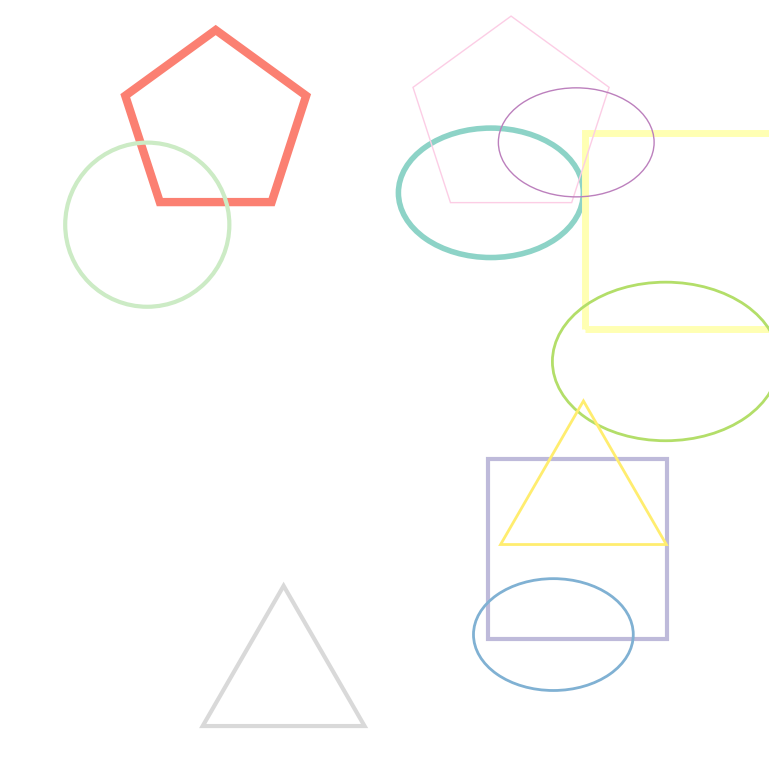[{"shape": "oval", "thickness": 2, "radius": 0.6, "center": [0.637, 0.75]}, {"shape": "square", "thickness": 2.5, "radius": 0.64, "center": [0.888, 0.7]}, {"shape": "square", "thickness": 1.5, "radius": 0.58, "center": [0.75, 0.287]}, {"shape": "pentagon", "thickness": 3, "radius": 0.62, "center": [0.28, 0.837]}, {"shape": "oval", "thickness": 1, "radius": 0.52, "center": [0.719, 0.176]}, {"shape": "oval", "thickness": 1, "radius": 0.74, "center": [0.864, 0.531]}, {"shape": "pentagon", "thickness": 0.5, "radius": 0.67, "center": [0.664, 0.845]}, {"shape": "triangle", "thickness": 1.5, "radius": 0.61, "center": [0.368, 0.118]}, {"shape": "oval", "thickness": 0.5, "radius": 0.51, "center": [0.748, 0.815]}, {"shape": "circle", "thickness": 1.5, "radius": 0.53, "center": [0.191, 0.708]}, {"shape": "triangle", "thickness": 1, "radius": 0.62, "center": [0.758, 0.355]}]